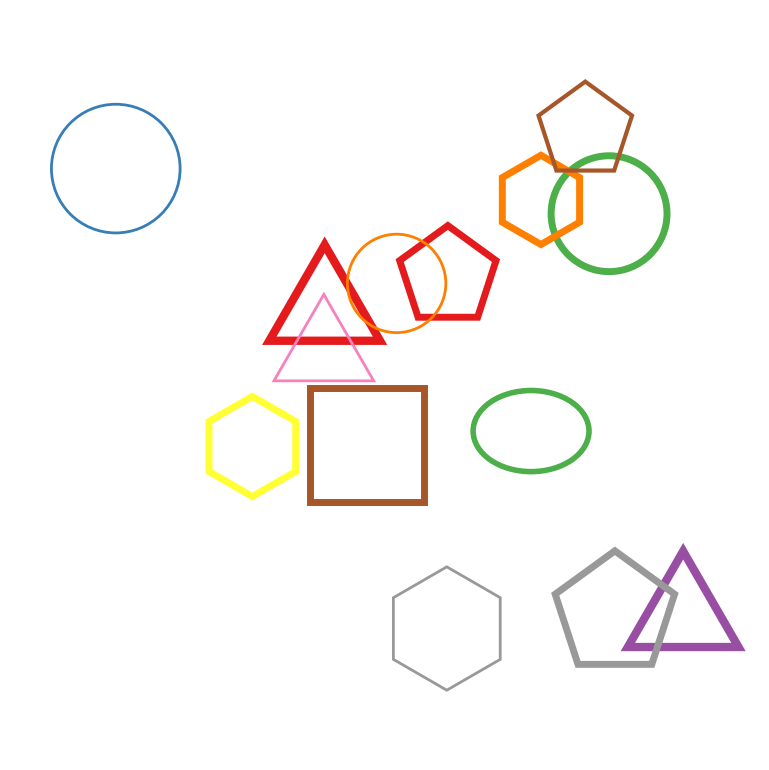[{"shape": "pentagon", "thickness": 2.5, "radius": 0.33, "center": [0.582, 0.641]}, {"shape": "triangle", "thickness": 3, "radius": 0.42, "center": [0.422, 0.599]}, {"shape": "circle", "thickness": 1, "radius": 0.42, "center": [0.15, 0.781]}, {"shape": "circle", "thickness": 2.5, "radius": 0.38, "center": [0.791, 0.722]}, {"shape": "oval", "thickness": 2, "radius": 0.38, "center": [0.69, 0.44]}, {"shape": "triangle", "thickness": 3, "radius": 0.41, "center": [0.887, 0.201]}, {"shape": "circle", "thickness": 1, "radius": 0.32, "center": [0.515, 0.632]}, {"shape": "hexagon", "thickness": 2.5, "radius": 0.29, "center": [0.703, 0.74]}, {"shape": "hexagon", "thickness": 2.5, "radius": 0.32, "center": [0.328, 0.42]}, {"shape": "pentagon", "thickness": 1.5, "radius": 0.32, "center": [0.76, 0.83]}, {"shape": "square", "thickness": 2.5, "radius": 0.37, "center": [0.477, 0.422]}, {"shape": "triangle", "thickness": 1, "radius": 0.37, "center": [0.421, 0.543]}, {"shape": "hexagon", "thickness": 1, "radius": 0.4, "center": [0.58, 0.184]}, {"shape": "pentagon", "thickness": 2.5, "radius": 0.41, "center": [0.799, 0.203]}]